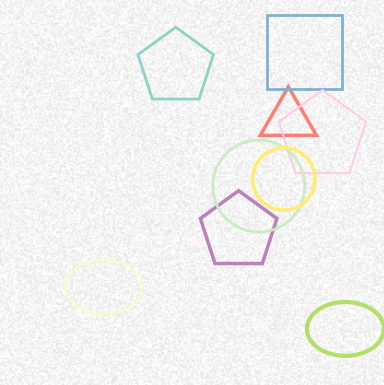[{"shape": "pentagon", "thickness": 2, "radius": 0.52, "center": [0.456, 0.826]}, {"shape": "oval", "thickness": 1, "radius": 0.51, "center": [0.27, 0.254]}, {"shape": "triangle", "thickness": 2.5, "radius": 0.42, "center": [0.749, 0.69]}, {"shape": "square", "thickness": 2, "radius": 0.48, "center": [0.791, 0.864]}, {"shape": "oval", "thickness": 3, "radius": 0.5, "center": [0.897, 0.146]}, {"shape": "pentagon", "thickness": 1.5, "radius": 0.6, "center": [0.837, 0.647]}, {"shape": "pentagon", "thickness": 2.5, "radius": 0.52, "center": [0.62, 0.4]}, {"shape": "circle", "thickness": 2, "radius": 0.6, "center": [0.672, 0.517]}, {"shape": "circle", "thickness": 2.5, "radius": 0.41, "center": [0.737, 0.535]}]